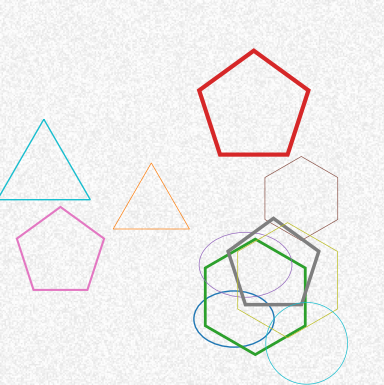[{"shape": "oval", "thickness": 1, "radius": 0.52, "center": [0.608, 0.171]}, {"shape": "triangle", "thickness": 0.5, "radius": 0.57, "center": [0.393, 0.462]}, {"shape": "hexagon", "thickness": 2, "radius": 0.75, "center": [0.663, 0.229]}, {"shape": "pentagon", "thickness": 3, "radius": 0.75, "center": [0.659, 0.719]}, {"shape": "oval", "thickness": 0.5, "radius": 0.6, "center": [0.638, 0.312]}, {"shape": "hexagon", "thickness": 0.5, "radius": 0.55, "center": [0.783, 0.484]}, {"shape": "pentagon", "thickness": 1.5, "radius": 0.6, "center": [0.157, 0.343]}, {"shape": "pentagon", "thickness": 2.5, "radius": 0.62, "center": [0.71, 0.309]}, {"shape": "hexagon", "thickness": 0.5, "radius": 0.75, "center": [0.747, 0.272]}, {"shape": "circle", "thickness": 0.5, "radius": 0.53, "center": [0.797, 0.108]}, {"shape": "triangle", "thickness": 1, "radius": 0.7, "center": [0.114, 0.551]}]